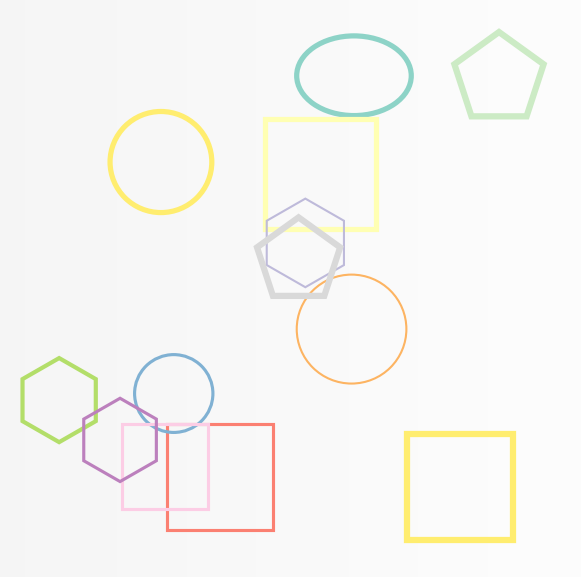[{"shape": "oval", "thickness": 2.5, "radius": 0.49, "center": [0.609, 0.868]}, {"shape": "square", "thickness": 2.5, "radius": 0.48, "center": [0.552, 0.698]}, {"shape": "hexagon", "thickness": 1, "radius": 0.38, "center": [0.525, 0.579]}, {"shape": "square", "thickness": 1.5, "radius": 0.46, "center": [0.379, 0.173]}, {"shape": "circle", "thickness": 1.5, "radius": 0.34, "center": [0.299, 0.318]}, {"shape": "circle", "thickness": 1, "radius": 0.47, "center": [0.605, 0.429]}, {"shape": "hexagon", "thickness": 2, "radius": 0.36, "center": [0.102, 0.306]}, {"shape": "square", "thickness": 1.5, "radius": 0.37, "center": [0.284, 0.191]}, {"shape": "pentagon", "thickness": 3, "radius": 0.38, "center": [0.514, 0.548]}, {"shape": "hexagon", "thickness": 1.5, "radius": 0.36, "center": [0.207, 0.237]}, {"shape": "pentagon", "thickness": 3, "radius": 0.4, "center": [0.859, 0.863]}, {"shape": "circle", "thickness": 2.5, "radius": 0.44, "center": [0.277, 0.719]}, {"shape": "square", "thickness": 3, "radius": 0.46, "center": [0.792, 0.155]}]